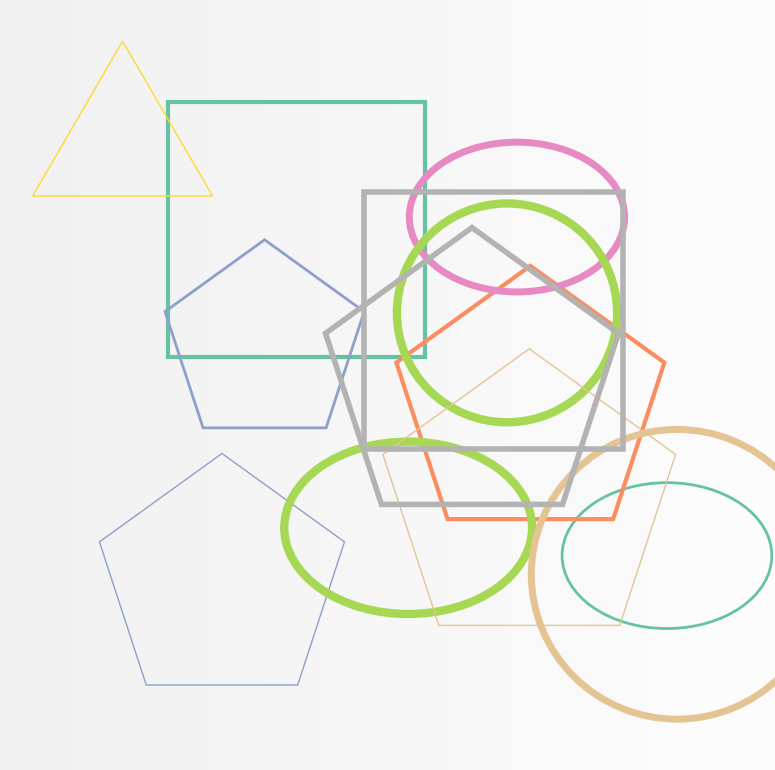[{"shape": "square", "thickness": 1.5, "radius": 0.83, "center": [0.383, 0.702]}, {"shape": "oval", "thickness": 1, "radius": 0.68, "center": [0.861, 0.278]}, {"shape": "pentagon", "thickness": 1.5, "radius": 0.91, "center": [0.684, 0.473]}, {"shape": "pentagon", "thickness": 0.5, "radius": 0.83, "center": [0.286, 0.245]}, {"shape": "pentagon", "thickness": 1, "radius": 0.68, "center": [0.341, 0.554]}, {"shape": "oval", "thickness": 2.5, "radius": 0.69, "center": [0.667, 0.718]}, {"shape": "circle", "thickness": 3, "radius": 0.71, "center": [0.654, 0.594]}, {"shape": "oval", "thickness": 3, "radius": 0.8, "center": [0.527, 0.315]}, {"shape": "triangle", "thickness": 0.5, "radius": 0.67, "center": [0.158, 0.812]}, {"shape": "circle", "thickness": 2.5, "radius": 0.94, "center": [0.874, 0.254]}, {"shape": "pentagon", "thickness": 0.5, "radius": 0.99, "center": [0.683, 0.348]}, {"shape": "square", "thickness": 2, "radius": 0.84, "center": [0.637, 0.584]}, {"shape": "pentagon", "thickness": 2, "radius": 0.99, "center": [0.609, 0.506]}]